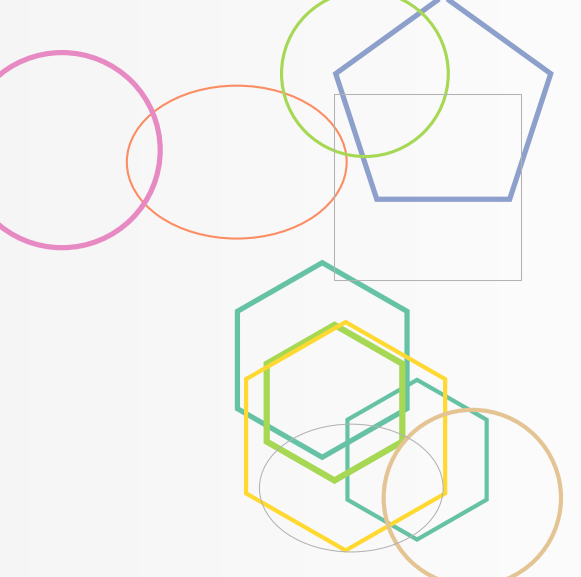[{"shape": "hexagon", "thickness": 2.5, "radius": 0.84, "center": [0.554, 0.376]}, {"shape": "hexagon", "thickness": 2, "radius": 0.69, "center": [0.718, 0.203]}, {"shape": "oval", "thickness": 1, "radius": 0.95, "center": [0.407, 0.718]}, {"shape": "pentagon", "thickness": 2.5, "radius": 0.97, "center": [0.763, 0.811]}, {"shape": "circle", "thickness": 2.5, "radius": 0.84, "center": [0.107, 0.739]}, {"shape": "circle", "thickness": 1.5, "radius": 0.72, "center": [0.628, 0.872]}, {"shape": "hexagon", "thickness": 3, "radius": 0.67, "center": [0.576, 0.302]}, {"shape": "hexagon", "thickness": 2, "radius": 0.99, "center": [0.595, 0.244]}, {"shape": "circle", "thickness": 2, "radius": 0.76, "center": [0.813, 0.137]}, {"shape": "square", "thickness": 0.5, "radius": 0.8, "center": [0.736, 0.676]}, {"shape": "oval", "thickness": 0.5, "radius": 0.79, "center": [0.604, 0.154]}]